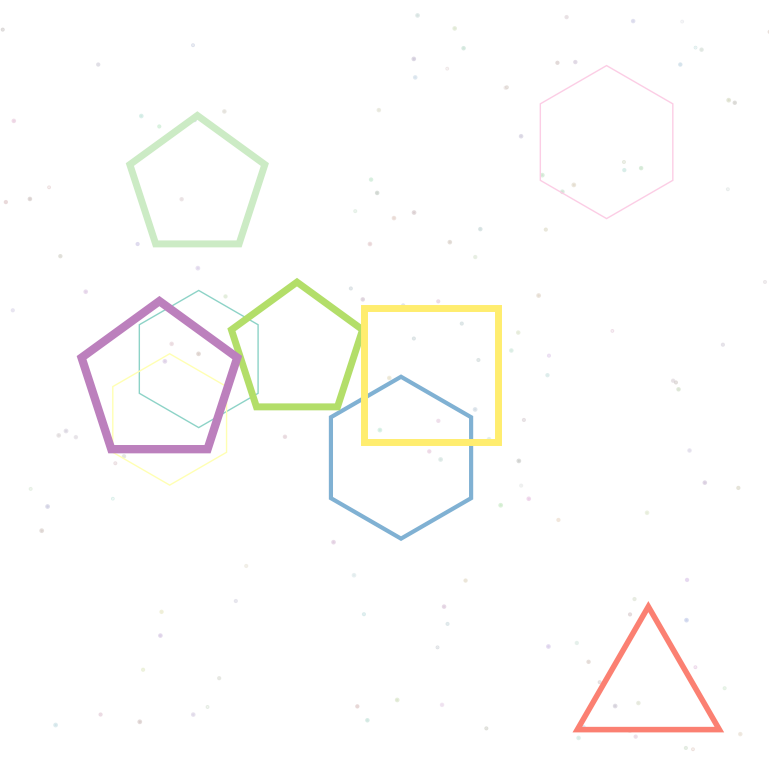[{"shape": "hexagon", "thickness": 0.5, "radius": 0.45, "center": [0.258, 0.534]}, {"shape": "hexagon", "thickness": 0.5, "radius": 0.43, "center": [0.22, 0.455]}, {"shape": "triangle", "thickness": 2, "radius": 0.53, "center": [0.842, 0.106]}, {"shape": "hexagon", "thickness": 1.5, "radius": 0.53, "center": [0.521, 0.406]}, {"shape": "pentagon", "thickness": 2.5, "radius": 0.45, "center": [0.386, 0.544]}, {"shape": "hexagon", "thickness": 0.5, "radius": 0.5, "center": [0.788, 0.815]}, {"shape": "pentagon", "thickness": 3, "radius": 0.53, "center": [0.207, 0.503]}, {"shape": "pentagon", "thickness": 2.5, "radius": 0.46, "center": [0.256, 0.758]}, {"shape": "square", "thickness": 2.5, "radius": 0.43, "center": [0.56, 0.514]}]